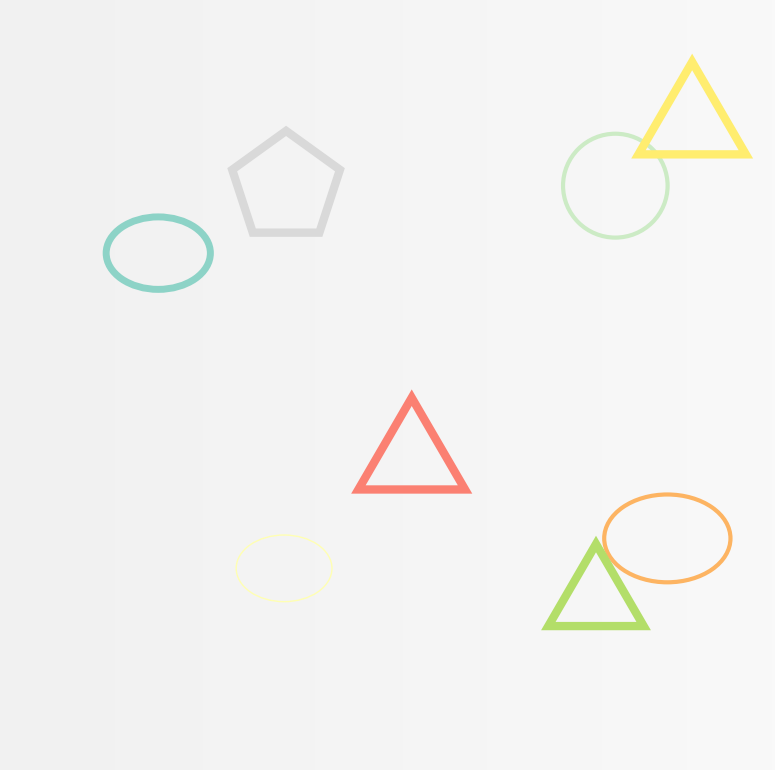[{"shape": "oval", "thickness": 2.5, "radius": 0.34, "center": [0.204, 0.671]}, {"shape": "oval", "thickness": 0.5, "radius": 0.31, "center": [0.367, 0.262]}, {"shape": "triangle", "thickness": 3, "radius": 0.4, "center": [0.531, 0.404]}, {"shape": "oval", "thickness": 1.5, "radius": 0.41, "center": [0.861, 0.301]}, {"shape": "triangle", "thickness": 3, "radius": 0.36, "center": [0.769, 0.222]}, {"shape": "pentagon", "thickness": 3, "radius": 0.37, "center": [0.369, 0.757]}, {"shape": "circle", "thickness": 1.5, "radius": 0.34, "center": [0.794, 0.759]}, {"shape": "triangle", "thickness": 3, "radius": 0.4, "center": [0.893, 0.84]}]